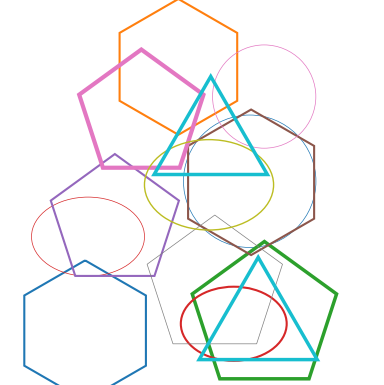[{"shape": "hexagon", "thickness": 1.5, "radius": 0.91, "center": [0.221, 0.141]}, {"shape": "circle", "thickness": 0.5, "radius": 0.86, "center": [0.649, 0.529]}, {"shape": "hexagon", "thickness": 1.5, "radius": 0.88, "center": [0.463, 0.826]}, {"shape": "pentagon", "thickness": 2.5, "radius": 0.99, "center": [0.687, 0.176]}, {"shape": "oval", "thickness": 1.5, "radius": 0.69, "center": [0.607, 0.159]}, {"shape": "oval", "thickness": 0.5, "radius": 0.73, "center": [0.229, 0.385]}, {"shape": "pentagon", "thickness": 1.5, "radius": 0.88, "center": [0.298, 0.425]}, {"shape": "hexagon", "thickness": 1.5, "radius": 0.95, "center": [0.652, 0.527]}, {"shape": "circle", "thickness": 0.5, "radius": 0.67, "center": [0.686, 0.749]}, {"shape": "pentagon", "thickness": 3, "radius": 0.85, "center": [0.367, 0.702]}, {"shape": "pentagon", "thickness": 0.5, "radius": 0.92, "center": [0.558, 0.257]}, {"shape": "oval", "thickness": 1, "radius": 0.84, "center": [0.543, 0.52]}, {"shape": "triangle", "thickness": 2.5, "radius": 0.85, "center": [0.547, 0.632]}, {"shape": "triangle", "thickness": 2.5, "radius": 0.89, "center": [0.671, 0.154]}]